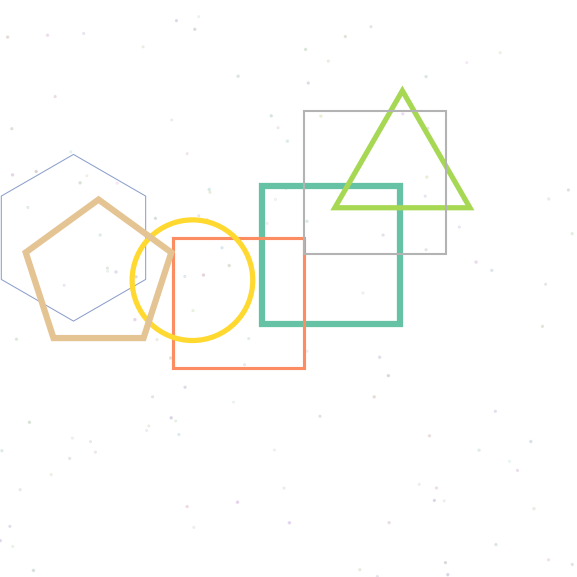[{"shape": "square", "thickness": 3, "radius": 0.6, "center": [0.573, 0.557]}, {"shape": "square", "thickness": 1.5, "radius": 0.56, "center": [0.413, 0.474]}, {"shape": "hexagon", "thickness": 0.5, "radius": 0.72, "center": [0.127, 0.587]}, {"shape": "triangle", "thickness": 2.5, "radius": 0.68, "center": [0.697, 0.707]}, {"shape": "circle", "thickness": 2.5, "radius": 0.52, "center": [0.333, 0.514]}, {"shape": "pentagon", "thickness": 3, "radius": 0.66, "center": [0.171, 0.521]}, {"shape": "square", "thickness": 1, "radius": 0.62, "center": [0.65, 0.683]}]